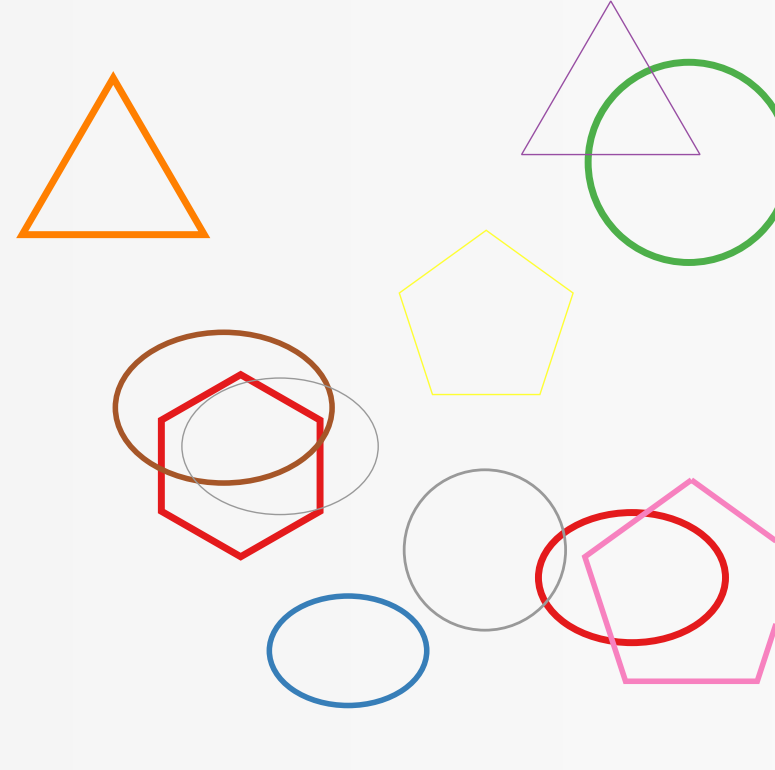[{"shape": "hexagon", "thickness": 2.5, "radius": 0.59, "center": [0.311, 0.395]}, {"shape": "oval", "thickness": 2.5, "radius": 0.6, "center": [0.815, 0.25]}, {"shape": "oval", "thickness": 2, "radius": 0.51, "center": [0.449, 0.155]}, {"shape": "circle", "thickness": 2.5, "radius": 0.65, "center": [0.889, 0.789]}, {"shape": "triangle", "thickness": 0.5, "radius": 0.66, "center": [0.788, 0.866]}, {"shape": "triangle", "thickness": 2.5, "radius": 0.68, "center": [0.146, 0.763]}, {"shape": "pentagon", "thickness": 0.5, "radius": 0.59, "center": [0.627, 0.583]}, {"shape": "oval", "thickness": 2, "radius": 0.7, "center": [0.289, 0.471]}, {"shape": "pentagon", "thickness": 2, "radius": 0.72, "center": [0.892, 0.232]}, {"shape": "oval", "thickness": 0.5, "radius": 0.63, "center": [0.361, 0.42]}, {"shape": "circle", "thickness": 1, "radius": 0.52, "center": [0.626, 0.286]}]